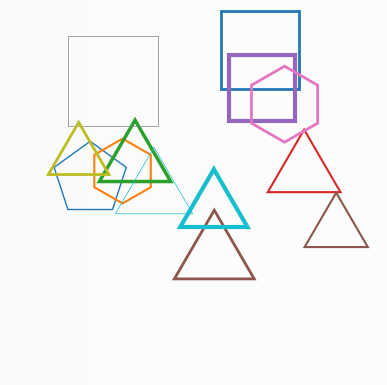[{"shape": "square", "thickness": 2, "radius": 0.51, "center": [0.67, 0.87]}, {"shape": "pentagon", "thickness": 1, "radius": 0.49, "center": [0.233, 0.535]}, {"shape": "hexagon", "thickness": 1.5, "radius": 0.42, "center": [0.316, 0.556]}, {"shape": "triangle", "thickness": 2.5, "radius": 0.53, "center": [0.349, 0.582]}, {"shape": "triangle", "thickness": 1.5, "radius": 0.54, "center": [0.785, 0.555]}, {"shape": "square", "thickness": 3, "radius": 0.43, "center": [0.675, 0.771]}, {"shape": "triangle", "thickness": 1.5, "radius": 0.47, "center": [0.868, 0.405]}, {"shape": "triangle", "thickness": 2, "radius": 0.59, "center": [0.553, 0.335]}, {"shape": "hexagon", "thickness": 2, "radius": 0.49, "center": [0.734, 0.729]}, {"shape": "square", "thickness": 0.5, "radius": 0.58, "center": [0.292, 0.79]}, {"shape": "triangle", "thickness": 2, "radius": 0.45, "center": [0.203, 0.592]}, {"shape": "triangle", "thickness": 0.5, "radius": 0.58, "center": [0.398, 0.502]}, {"shape": "triangle", "thickness": 3, "radius": 0.5, "center": [0.552, 0.46]}]